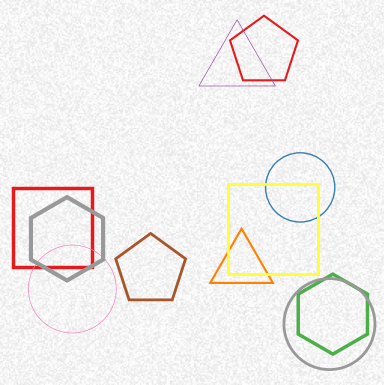[{"shape": "pentagon", "thickness": 1.5, "radius": 0.46, "center": [0.686, 0.866]}, {"shape": "square", "thickness": 2.5, "radius": 0.51, "center": [0.137, 0.41]}, {"shape": "circle", "thickness": 1, "radius": 0.45, "center": [0.78, 0.513]}, {"shape": "hexagon", "thickness": 2.5, "radius": 0.52, "center": [0.865, 0.184]}, {"shape": "triangle", "thickness": 0.5, "radius": 0.57, "center": [0.616, 0.834]}, {"shape": "triangle", "thickness": 1.5, "radius": 0.47, "center": [0.627, 0.312]}, {"shape": "square", "thickness": 2, "radius": 0.58, "center": [0.71, 0.405]}, {"shape": "pentagon", "thickness": 2, "radius": 0.48, "center": [0.391, 0.298]}, {"shape": "circle", "thickness": 0.5, "radius": 0.57, "center": [0.188, 0.249]}, {"shape": "hexagon", "thickness": 3, "radius": 0.54, "center": [0.174, 0.38]}, {"shape": "circle", "thickness": 2, "radius": 0.59, "center": [0.856, 0.158]}]